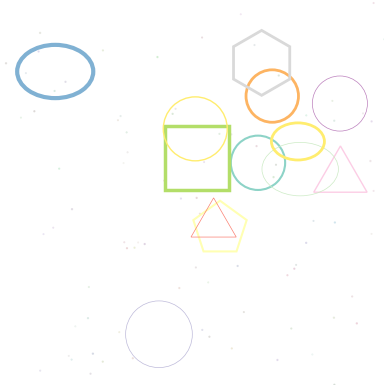[{"shape": "circle", "thickness": 1.5, "radius": 0.35, "center": [0.67, 0.577]}, {"shape": "pentagon", "thickness": 1.5, "radius": 0.36, "center": [0.571, 0.406]}, {"shape": "circle", "thickness": 0.5, "radius": 0.43, "center": [0.413, 0.132]}, {"shape": "triangle", "thickness": 0.5, "radius": 0.34, "center": [0.555, 0.418]}, {"shape": "oval", "thickness": 3, "radius": 0.49, "center": [0.143, 0.814]}, {"shape": "circle", "thickness": 2, "radius": 0.34, "center": [0.707, 0.751]}, {"shape": "square", "thickness": 2.5, "radius": 0.42, "center": [0.513, 0.589]}, {"shape": "triangle", "thickness": 1, "radius": 0.4, "center": [0.884, 0.541]}, {"shape": "hexagon", "thickness": 2, "radius": 0.42, "center": [0.68, 0.837]}, {"shape": "circle", "thickness": 0.5, "radius": 0.36, "center": [0.883, 0.731]}, {"shape": "oval", "thickness": 0.5, "radius": 0.5, "center": [0.78, 0.561]}, {"shape": "circle", "thickness": 1, "radius": 0.42, "center": [0.507, 0.665]}, {"shape": "oval", "thickness": 2, "radius": 0.34, "center": [0.774, 0.633]}]